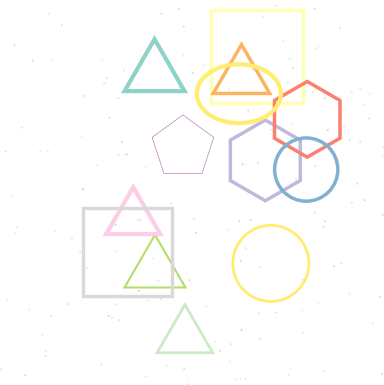[{"shape": "triangle", "thickness": 3, "radius": 0.45, "center": [0.401, 0.808]}, {"shape": "square", "thickness": 2.5, "radius": 0.6, "center": [0.667, 0.853]}, {"shape": "hexagon", "thickness": 2.5, "radius": 0.52, "center": [0.689, 0.583]}, {"shape": "hexagon", "thickness": 2.5, "radius": 0.49, "center": [0.798, 0.69]}, {"shape": "circle", "thickness": 2.5, "radius": 0.41, "center": [0.795, 0.56]}, {"shape": "triangle", "thickness": 2.5, "radius": 0.42, "center": [0.627, 0.8]}, {"shape": "triangle", "thickness": 1.5, "radius": 0.46, "center": [0.402, 0.299]}, {"shape": "triangle", "thickness": 3, "radius": 0.41, "center": [0.346, 0.433]}, {"shape": "square", "thickness": 2.5, "radius": 0.57, "center": [0.331, 0.346]}, {"shape": "pentagon", "thickness": 0.5, "radius": 0.42, "center": [0.475, 0.617]}, {"shape": "triangle", "thickness": 2, "radius": 0.42, "center": [0.48, 0.125]}, {"shape": "oval", "thickness": 3, "radius": 0.55, "center": [0.62, 0.757]}, {"shape": "circle", "thickness": 2, "radius": 0.49, "center": [0.704, 0.316]}]